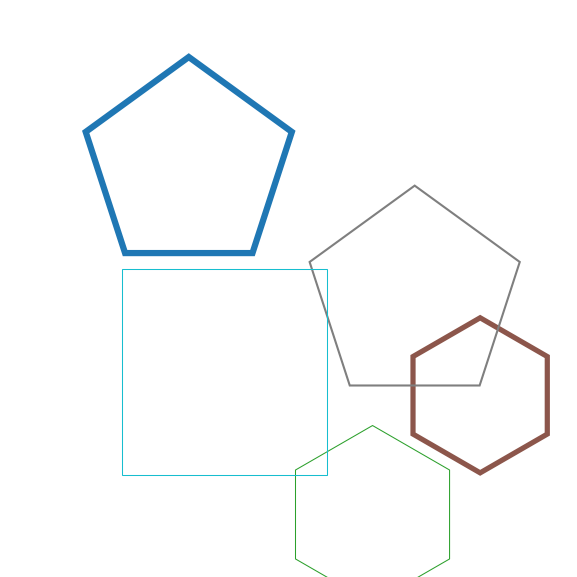[{"shape": "pentagon", "thickness": 3, "radius": 0.94, "center": [0.327, 0.713]}, {"shape": "hexagon", "thickness": 0.5, "radius": 0.77, "center": [0.645, 0.108]}, {"shape": "hexagon", "thickness": 2.5, "radius": 0.67, "center": [0.831, 0.315]}, {"shape": "pentagon", "thickness": 1, "radius": 0.96, "center": [0.718, 0.486]}, {"shape": "square", "thickness": 0.5, "radius": 0.89, "center": [0.388, 0.355]}]